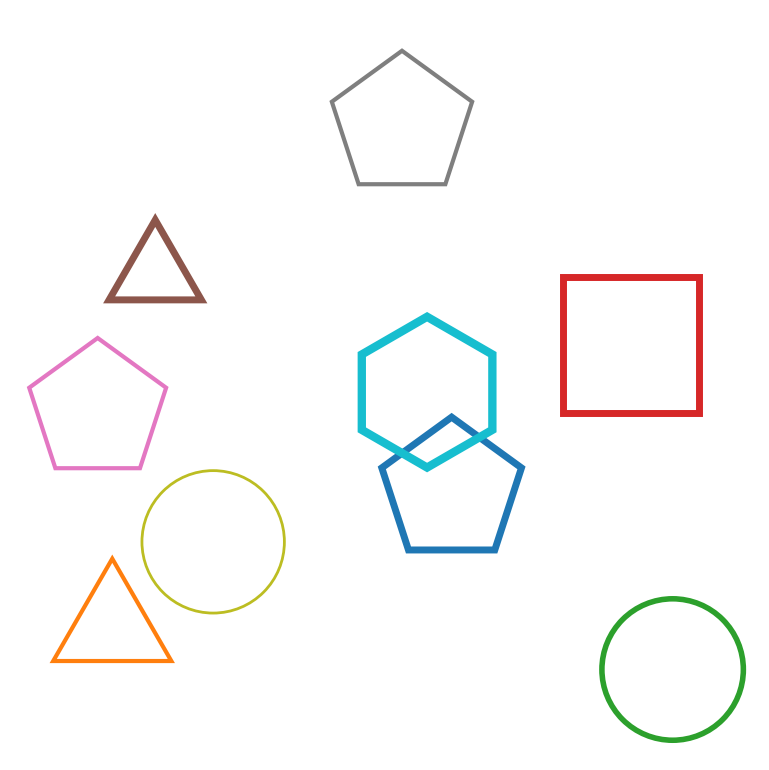[{"shape": "pentagon", "thickness": 2.5, "radius": 0.48, "center": [0.587, 0.363]}, {"shape": "triangle", "thickness": 1.5, "radius": 0.44, "center": [0.146, 0.186]}, {"shape": "circle", "thickness": 2, "radius": 0.46, "center": [0.874, 0.13]}, {"shape": "square", "thickness": 2.5, "radius": 0.44, "center": [0.82, 0.552]}, {"shape": "triangle", "thickness": 2.5, "radius": 0.35, "center": [0.202, 0.645]}, {"shape": "pentagon", "thickness": 1.5, "radius": 0.47, "center": [0.127, 0.468]}, {"shape": "pentagon", "thickness": 1.5, "radius": 0.48, "center": [0.522, 0.838]}, {"shape": "circle", "thickness": 1, "radius": 0.46, "center": [0.277, 0.296]}, {"shape": "hexagon", "thickness": 3, "radius": 0.49, "center": [0.555, 0.491]}]